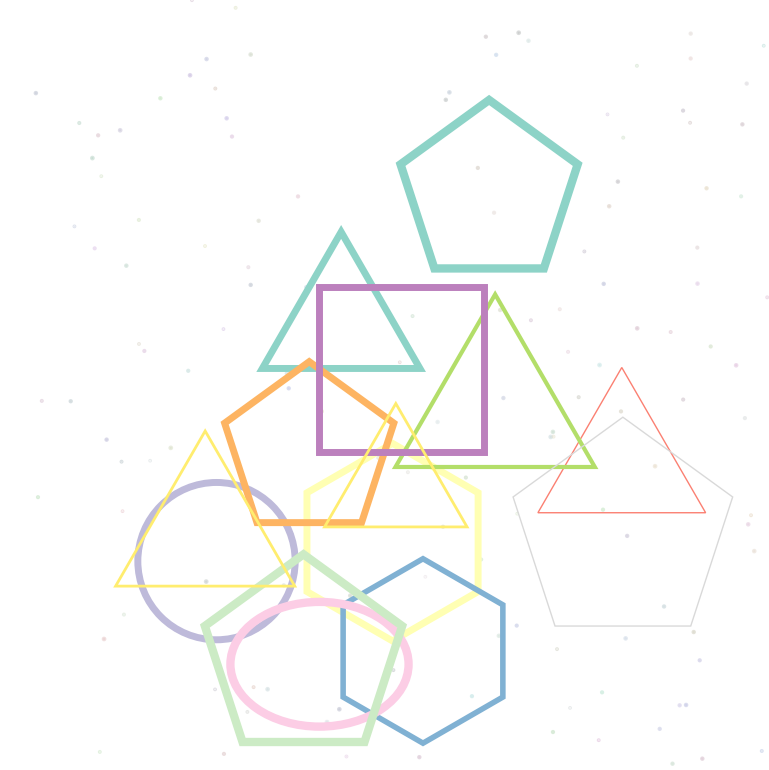[{"shape": "triangle", "thickness": 2.5, "radius": 0.59, "center": [0.443, 0.581]}, {"shape": "pentagon", "thickness": 3, "radius": 0.6, "center": [0.635, 0.749]}, {"shape": "hexagon", "thickness": 2.5, "radius": 0.64, "center": [0.51, 0.296]}, {"shape": "circle", "thickness": 2.5, "radius": 0.51, "center": [0.281, 0.271]}, {"shape": "triangle", "thickness": 0.5, "radius": 0.63, "center": [0.807, 0.397]}, {"shape": "hexagon", "thickness": 2, "radius": 0.6, "center": [0.549, 0.155]}, {"shape": "pentagon", "thickness": 2.5, "radius": 0.58, "center": [0.402, 0.415]}, {"shape": "triangle", "thickness": 1.5, "radius": 0.75, "center": [0.643, 0.468]}, {"shape": "oval", "thickness": 3, "radius": 0.58, "center": [0.415, 0.137]}, {"shape": "pentagon", "thickness": 0.5, "radius": 0.75, "center": [0.809, 0.308]}, {"shape": "square", "thickness": 2.5, "radius": 0.53, "center": [0.521, 0.52]}, {"shape": "pentagon", "thickness": 3, "radius": 0.67, "center": [0.394, 0.145]}, {"shape": "triangle", "thickness": 1, "radius": 0.53, "center": [0.514, 0.369]}, {"shape": "triangle", "thickness": 1, "radius": 0.67, "center": [0.266, 0.306]}]